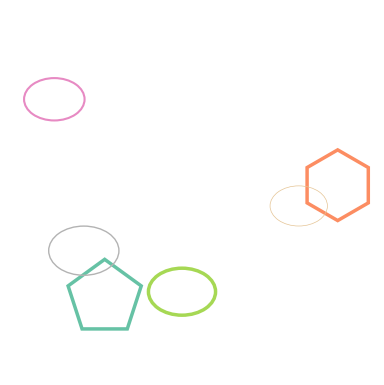[{"shape": "pentagon", "thickness": 2.5, "radius": 0.5, "center": [0.272, 0.226]}, {"shape": "hexagon", "thickness": 2.5, "radius": 0.46, "center": [0.877, 0.519]}, {"shape": "oval", "thickness": 1.5, "radius": 0.39, "center": [0.141, 0.742]}, {"shape": "oval", "thickness": 2.5, "radius": 0.44, "center": [0.473, 0.242]}, {"shape": "oval", "thickness": 0.5, "radius": 0.37, "center": [0.776, 0.465]}, {"shape": "oval", "thickness": 1, "radius": 0.46, "center": [0.218, 0.349]}]